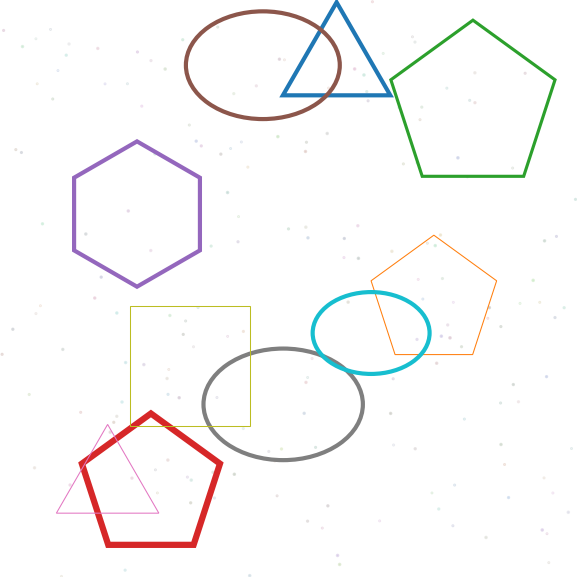[{"shape": "triangle", "thickness": 2, "radius": 0.54, "center": [0.583, 0.888]}, {"shape": "pentagon", "thickness": 0.5, "radius": 0.57, "center": [0.751, 0.478]}, {"shape": "pentagon", "thickness": 1.5, "radius": 0.75, "center": [0.819, 0.815]}, {"shape": "pentagon", "thickness": 3, "radius": 0.63, "center": [0.261, 0.157]}, {"shape": "hexagon", "thickness": 2, "radius": 0.63, "center": [0.237, 0.629]}, {"shape": "oval", "thickness": 2, "radius": 0.67, "center": [0.455, 0.886]}, {"shape": "triangle", "thickness": 0.5, "radius": 0.51, "center": [0.186, 0.162]}, {"shape": "oval", "thickness": 2, "radius": 0.69, "center": [0.49, 0.299]}, {"shape": "square", "thickness": 0.5, "radius": 0.52, "center": [0.329, 0.366]}, {"shape": "oval", "thickness": 2, "radius": 0.51, "center": [0.643, 0.422]}]